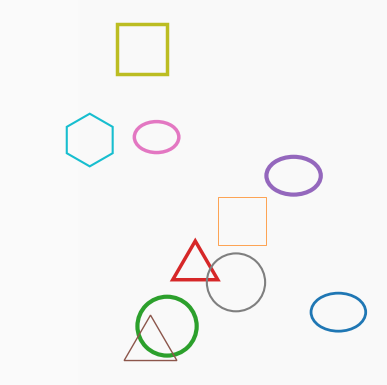[{"shape": "oval", "thickness": 2, "radius": 0.35, "center": [0.873, 0.189]}, {"shape": "square", "thickness": 0.5, "radius": 0.31, "center": [0.624, 0.426]}, {"shape": "circle", "thickness": 3, "radius": 0.38, "center": [0.431, 0.153]}, {"shape": "triangle", "thickness": 2.5, "radius": 0.34, "center": [0.504, 0.307]}, {"shape": "oval", "thickness": 3, "radius": 0.35, "center": [0.758, 0.544]}, {"shape": "triangle", "thickness": 1, "radius": 0.39, "center": [0.388, 0.103]}, {"shape": "oval", "thickness": 2.5, "radius": 0.29, "center": [0.404, 0.644]}, {"shape": "circle", "thickness": 1.5, "radius": 0.38, "center": [0.609, 0.267]}, {"shape": "square", "thickness": 2.5, "radius": 0.33, "center": [0.367, 0.874]}, {"shape": "hexagon", "thickness": 1.5, "radius": 0.34, "center": [0.232, 0.636]}]